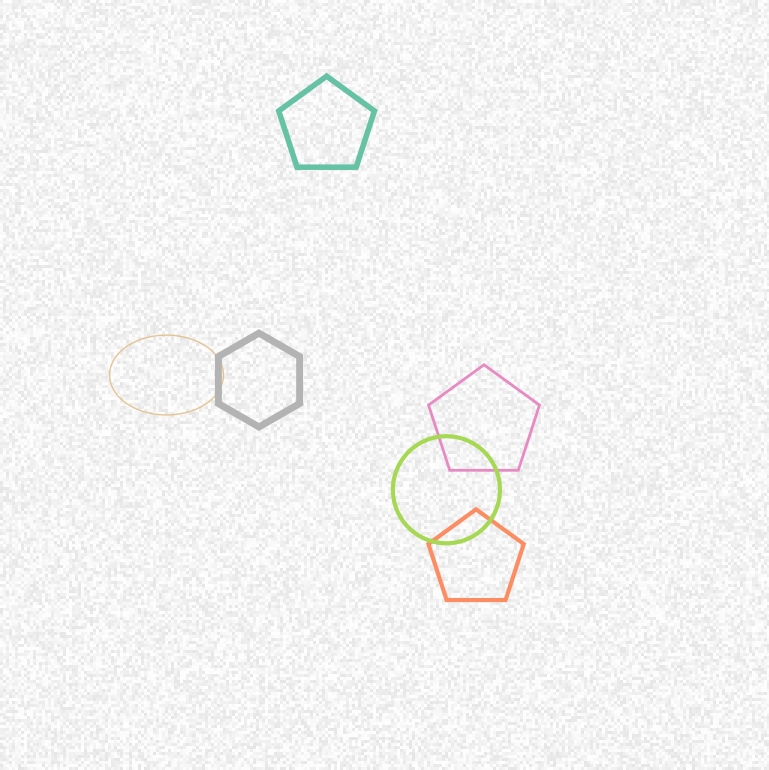[{"shape": "pentagon", "thickness": 2, "radius": 0.33, "center": [0.424, 0.836]}, {"shape": "pentagon", "thickness": 1.5, "radius": 0.33, "center": [0.618, 0.273]}, {"shape": "pentagon", "thickness": 1, "radius": 0.38, "center": [0.629, 0.451]}, {"shape": "circle", "thickness": 1.5, "radius": 0.35, "center": [0.58, 0.364]}, {"shape": "oval", "thickness": 0.5, "radius": 0.37, "center": [0.216, 0.513]}, {"shape": "hexagon", "thickness": 2.5, "radius": 0.3, "center": [0.336, 0.506]}]